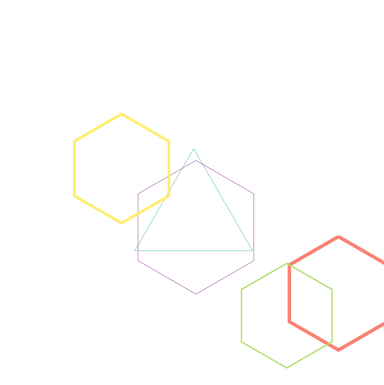[{"shape": "triangle", "thickness": 0.5, "radius": 0.88, "center": [0.503, 0.437]}, {"shape": "hexagon", "thickness": 2.5, "radius": 0.74, "center": [0.879, 0.238]}, {"shape": "hexagon", "thickness": 1, "radius": 0.68, "center": [0.745, 0.18]}, {"shape": "hexagon", "thickness": 0.5, "radius": 0.87, "center": [0.509, 0.41]}, {"shape": "hexagon", "thickness": 2, "radius": 0.71, "center": [0.316, 0.562]}]